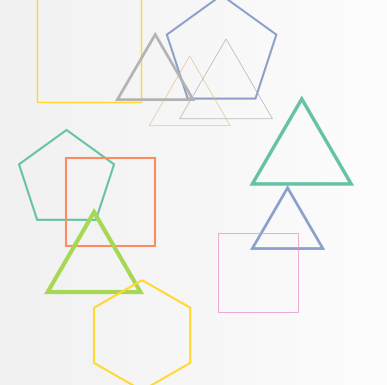[{"shape": "triangle", "thickness": 2.5, "radius": 0.74, "center": [0.779, 0.596]}, {"shape": "pentagon", "thickness": 1.5, "radius": 0.64, "center": [0.172, 0.533]}, {"shape": "square", "thickness": 1.5, "radius": 0.57, "center": [0.286, 0.476]}, {"shape": "triangle", "thickness": 2, "radius": 0.53, "center": [0.742, 0.407]}, {"shape": "pentagon", "thickness": 1.5, "radius": 0.74, "center": [0.572, 0.864]}, {"shape": "square", "thickness": 0.5, "radius": 0.52, "center": [0.666, 0.292]}, {"shape": "triangle", "thickness": 3, "radius": 0.69, "center": [0.243, 0.311]}, {"shape": "square", "thickness": 1, "radius": 0.67, "center": [0.23, 0.87]}, {"shape": "hexagon", "thickness": 1.5, "radius": 0.72, "center": [0.367, 0.129]}, {"shape": "triangle", "thickness": 0.5, "radius": 0.6, "center": [0.49, 0.734]}, {"shape": "triangle", "thickness": 2, "radius": 0.56, "center": [0.401, 0.798]}, {"shape": "triangle", "thickness": 0.5, "radius": 0.69, "center": [0.583, 0.761]}]